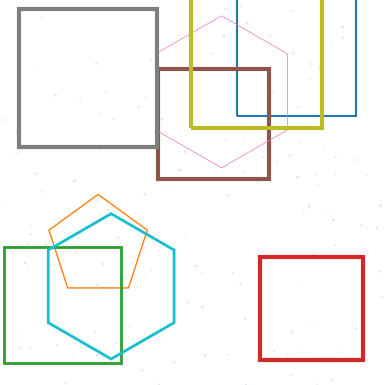[{"shape": "square", "thickness": 1.5, "radius": 0.77, "center": [0.77, 0.854]}, {"shape": "pentagon", "thickness": 1, "radius": 0.67, "center": [0.255, 0.361]}, {"shape": "square", "thickness": 2, "radius": 0.76, "center": [0.162, 0.208]}, {"shape": "square", "thickness": 3, "radius": 0.67, "center": [0.81, 0.198]}, {"shape": "square", "thickness": 3, "radius": 0.72, "center": [0.554, 0.678]}, {"shape": "hexagon", "thickness": 0.5, "radius": 0.99, "center": [0.575, 0.761]}, {"shape": "square", "thickness": 3, "radius": 0.9, "center": [0.228, 0.797]}, {"shape": "square", "thickness": 3, "radius": 0.86, "center": [0.666, 0.838]}, {"shape": "hexagon", "thickness": 2, "radius": 0.94, "center": [0.289, 0.256]}]